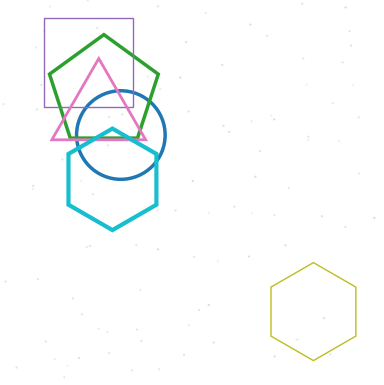[{"shape": "circle", "thickness": 2.5, "radius": 0.58, "center": [0.314, 0.649]}, {"shape": "pentagon", "thickness": 2.5, "radius": 0.74, "center": [0.27, 0.761]}, {"shape": "square", "thickness": 1, "radius": 0.58, "center": [0.23, 0.838]}, {"shape": "triangle", "thickness": 2, "radius": 0.7, "center": [0.257, 0.707]}, {"shape": "hexagon", "thickness": 1, "radius": 0.64, "center": [0.814, 0.191]}, {"shape": "hexagon", "thickness": 3, "radius": 0.66, "center": [0.292, 0.534]}]